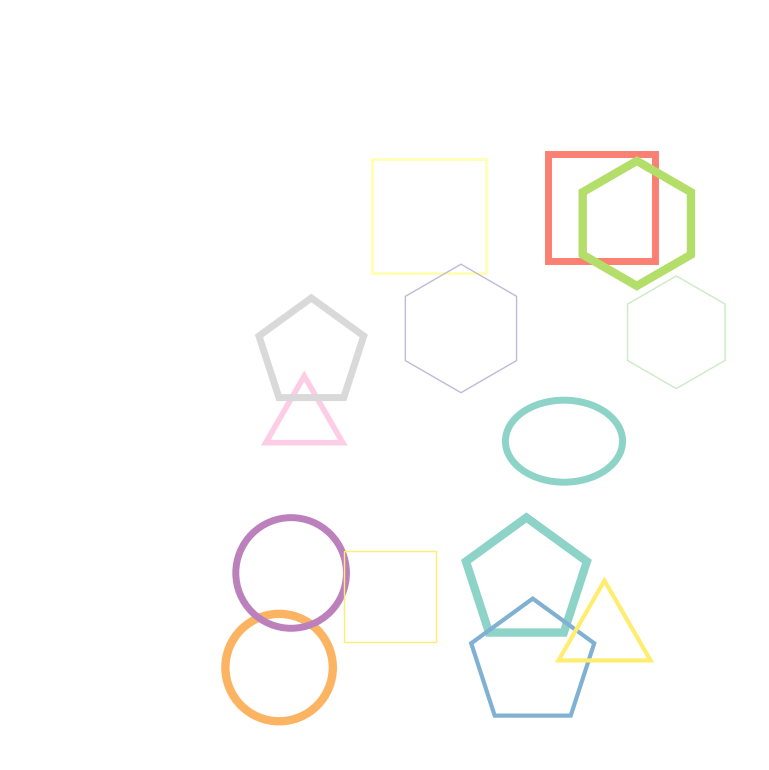[{"shape": "oval", "thickness": 2.5, "radius": 0.38, "center": [0.732, 0.427]}, {"shape": "pentagon", "thickness": 3, "radius": 0.41, "center": [0.684, 0.245]}, {"shape": "square", "thickness": 1, "radius": 0.37, "center": [0.557, 0.719]}, {"shape": "hexagon", "thickness": 0.5, "radius": 0.42, "center": [0.599, 0.573]}, {"shape": "square", "thickness": 2.5, "radius": 0.35, "center": [0.782, 0.73]}, {"shape": "pentagon", "thickness": 1.5, "radius": 0.42, "center": [0.692, 0.139]}, {"shape": "circle", "thickness": 3, "radius": 0.35, "center": [0.362, 0.133]}, {"shape": "hexagon", "thickness": 3, "radius": 0.41, "center": [0.827, 0.71]}, {"shape": "triangle", "thickness": 2, "radius": 0.29, "center": [0.395, 0.454]}, {"shape": "pentagon", "thickness": 2.5, "radius": 0.36, "center": [0.404, 0.542]}, {"shape": "circle", "thickness": 2.5, "radius": 0.36, "center": [0.378, 0.256]}, {"shape": "hexagon", "thickness": 0.5, "radius": 0.37, "center": [0.878, 0.568]}, {"shape": "square", "thickness": 0.5, "radius": 0.3, "center": [0.507, 0.225]}, {"shape": "triangle", "thickness": 1.5, "radius": 0.35, "center": [0.785, 0.177]}]